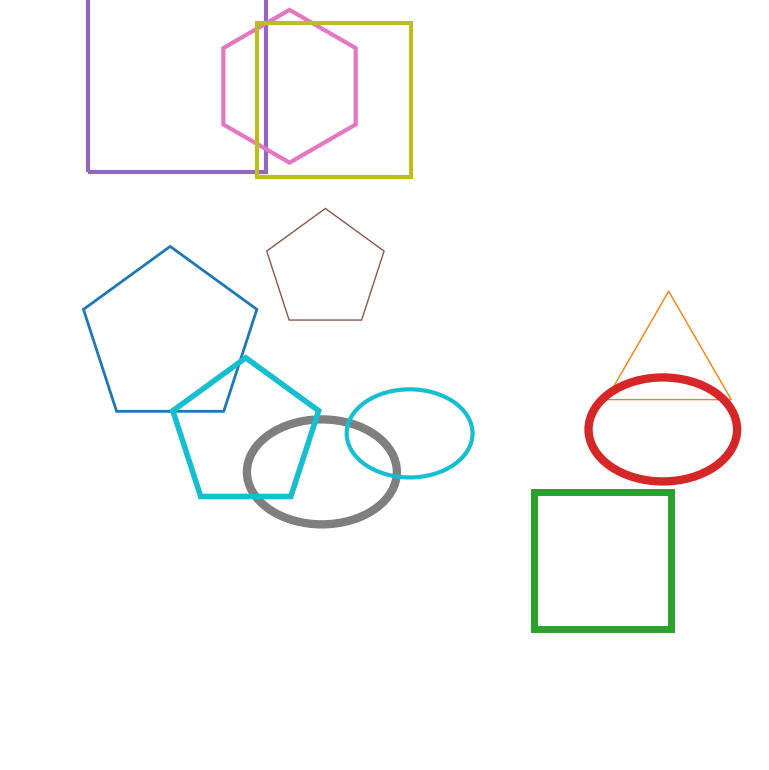[{"shape": "pentagon", "thickness": 1, "radius": 0.59, "center": [0.221, 0.562]}, {"shape": "triangle", "thickness": 0.5, "radius": 0.47, "center": [0.868, 0.528]}, {"shape": "square", "thickness": 2.5, "radius": 0.44, "center": [0.782, 0.272]}, {"shape": "oval", "thickness": 3, "radius": 0.48, "center": [0.861, 0.442]}, {"shape": "square", "thickness": 1.5, "radius": 0.58, "center": [0.23, 0.892]}, {"shape": "pentagon", "thickness": 0.5, "radius": 0.4, "center": [0.423, 0.649]}, {"shape": "hexagon", "thickness": 1.5, "radius": 0.5, "center": [0.376, 0.888]}, {"shape": "oval", "thickness": 3, "radius": 0.49, "center": [0.418, 0.387]}, {"shape": "square", "thickness": 1.5, "radius": 0.5, "center": [0.434, 0.87]}, {"shape": "pentagon", "thickness": 2, "radius": 0.5, "center": [0.319, 0.436]}, {"shape": "oval", "thickness": 1.5, "radius": 0.41, "center": [0.532, 0.437]}]